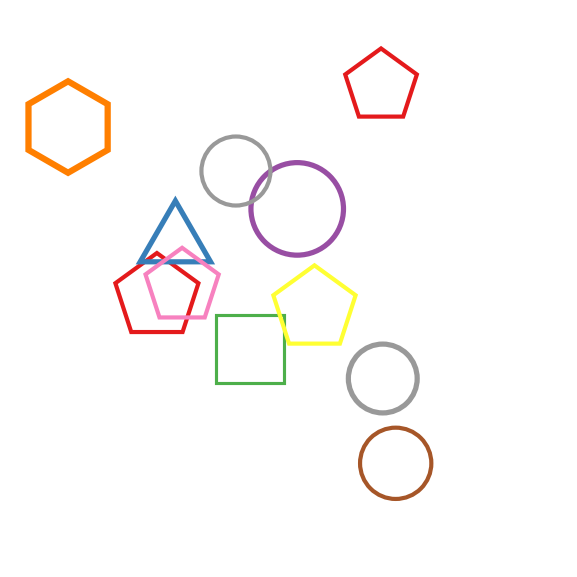[{"shape": "pentagon", "thickness": 2, "radius": 0.33, "center": [0.66, 0.85]}, {"shape": "pentagon", "thickness": 2, "radius": 0.38, "center": [0.272, 0.485]}, {"shape": "triangle", "thickness": 2.5, "radius": 0.35, "center": [0.304, 0.581]}, {"shape": "square", "thickness": 1.5, "radius": 0.29, "center": [0.433, 0.395]}, {"shape": "circle", "thickness": 2.5, "radius": 0.4, "center": [0.515, 0.637]}, {"shape": "hexagon", "thickness": 3, "radius": 0.4, "center": [0.118, 0.779]}, {"shape": "pentagon", "thickness": 2, "radius": 0.37, "center": [0.545, 0.465]}, {"shape": "circle", "thickness": 2, "radius": 0.31, "center": [0.685, 0.197]}, {"shape": "pentagon", "thickness": 2, "radius": 0.33, "center": [0.315, 0.503]}, {"shape": "circle", "thickness": 2.5, "radius": 0.3, "center": [0.663, 0.344]}, {"shape": "circle", "thickness": 2, "radius": 0.3, "center": [0.409, 0.703]}]